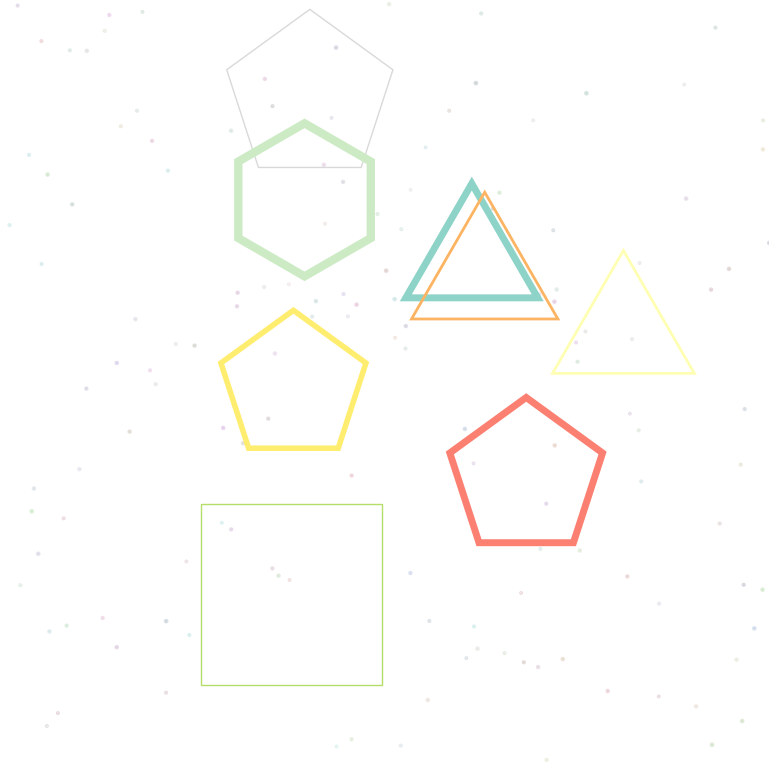[{"shape": "triangle", "thickness": 2.5, "radius": 0.49, "center": [0.613, 0.663]}, {"shape": "triangle", "thickness": 1, "radius": 0.53, "center": [0.81, 0.568]}, {"shape": "pentagon", "thickness": 2.5, "radius": 0.52, "center": [0.683, 0.38]}, {"shape": "triangle", "thickness": 1, "radius": 0.55, "center": [0.629, 0.641]}, {"shape": "square", "thickness": 0.5, "radius": 0.59, "center": [0.379, 0.228]}, {"shape": "pentagon", "thickness": 0.5, "radius": 0.57, "center": [0.402, 0.874]}, {"shape": "hexagon", "thickness": 3, "radius": 0.5, "center": [0.396, 0.74]}, {"shape": "pentagon", "thickness": 2, "radius": 0.49, "center": [0.381, 0.498]}]